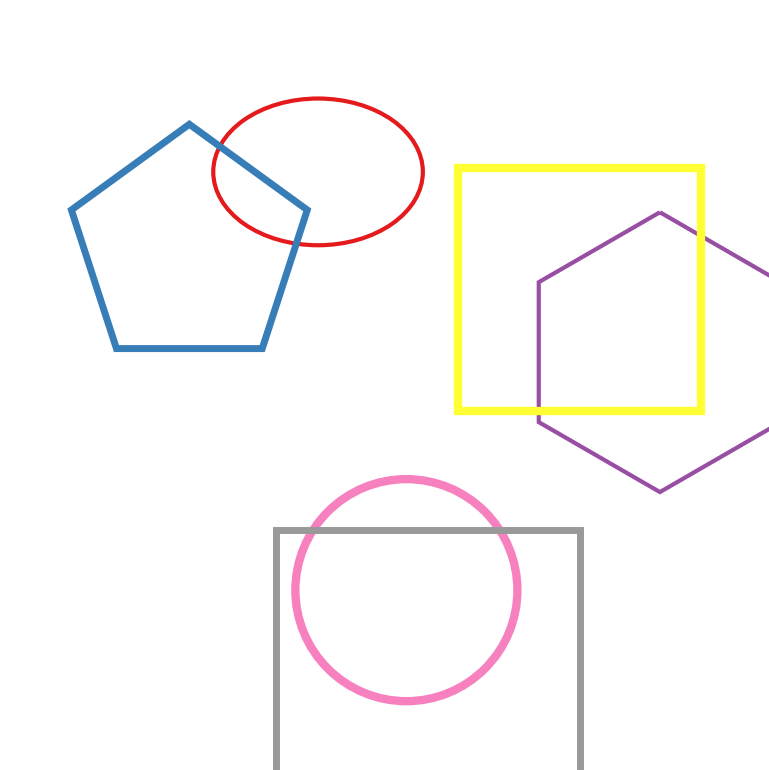[{"shape": "oval", "thickness": 1.5, "radius": 0.68, "center": [0.413, 0.777]}, {"shape": "pentagon", "thickness": 2.5, "radius": 0.81, "center": [0.246, 0.678]}, {"shape": "hexagon", "thickness": 1.5, "radius": 0.91, "center": [0.857, 0.543]}, {"shape": "square", "thickness": 3, "radius": 0.79, "center": [0.753, 0.624]}, {"shape": "circle", "thickness": 3, "radius": 0.72, "center": [0.528, 0.234]}, {"shape": "square", "thickness": 2.5, "radius": 0.99, "center": [0.556, 0.114]}]